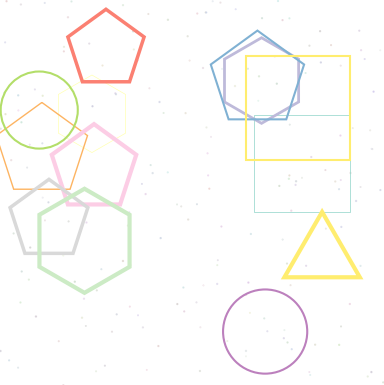[{"shape": "square", "thickness": 0.5, "radius": 0.62, "center": [0.783, 0.575]}, {"shape": "hexagon", "thickness": 0.5, "radius": 0.5, "center": [0.239, 0.704]}, {"shape": "hexagon", "thickness": 2, "radius": 0.56, "center": [0.679, 0.791]}, {"shape": "pentagon", "thickness": 2.5, "radius": 0.52, "center": [0.275, 0.872]}, {"shape": "pentagon", "thickness": 1.5, "radius": 0.64, "center": [0.669, 0.793]}, {"shape": "pentagon", "thickness": 1, "radius": 0.62, "center": [0.109, 0.609]}, {"shape": "circle", "thickness": 1.5, "radius": 0.5, "center": [0.102, 0.714]}, {"shape": "pentagon", "thickness": 3, "radius": 0.58, "center": [0.244, 0.562]}, {"shape": "pentagon", "thickness": 2.5, "radius": 0.53, "center": [0.127, 0.428]}, {"shape": "circle", "thickness": 1.5, "radius": 0.55, "center": [0.689, 0.139]}, {"shape": "hexagon", "thickness": 3, "radius": 0.68, "center": [0.219, 0.375]}, {"shape": "square", "thickness": 1.5, "radius": 0.67, "center": [0.775, 0.72]}, {"shape": "triangle", "thickness": 3, "radius": 0.57, "center": [0.837, 0.336]}]